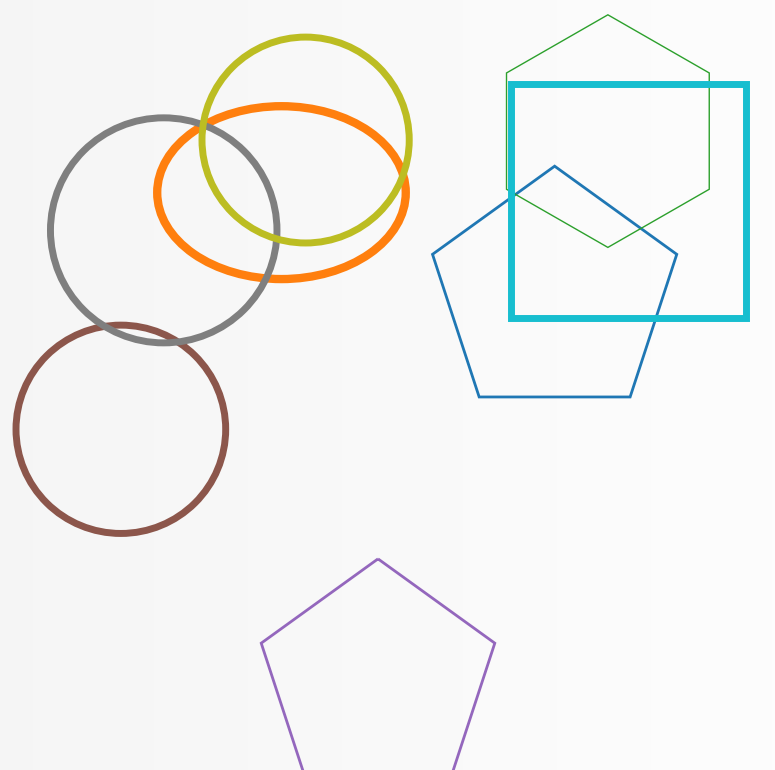[{"shape": "pentagon", "thickness": 1, "radius": 0.83, "center": [0.716, 0.619]}, {"shape": "oval", "thickness": 3, "radius": 0.8, "center": [0.363, 0.75]}, {"shape": "hexagon", "thickness": 0.5, "radius": 0.76, "center": [0.784, 0.83]}, {"shape": "pentagon", "thickness": 1, "radius": 0.79, "center": [0.488, 0.116]}, {"shape": "circle", "thickness": 2.5, "radius": 0.68, "center": [0.156, 0.442]}, {"shape": "circle", "thickness": 2.5, "radius": 0.73, "center": [0.211, 0.701]}, {"shape": "circle", "thickness": 2.5, "radius": 0.67, "center": [0.394, 0.818]}, {"shape": "square", "thickness": 2.5, "radius": 0.76, "center": [0.811, 0.739]}]